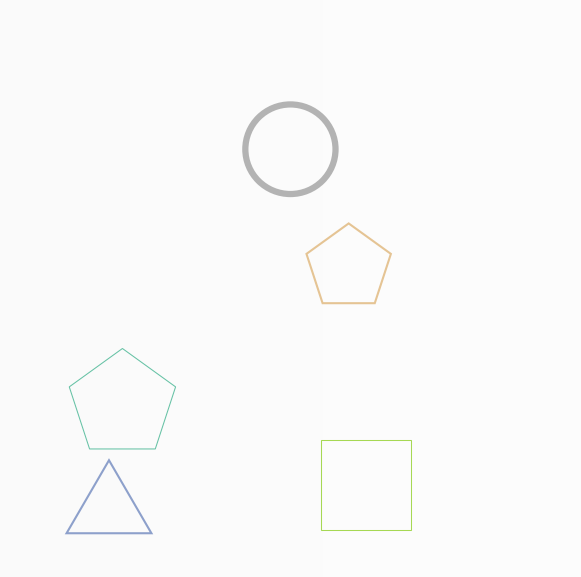[{"shape": "pentagon", "thickness": 0.5, "radius": 0.48, "center": [0.211, 0.3]}, {"shape": "triangle", "thickness": 1, "radius": 0.42, "center": [0.188, 0.118]}, {"shape": "square", "thickness": 0.5, "radius": 0.39, "center": [0.63, 0.16]}, {"shape": "pentagon", "thickness": 1, "radius": 0.38, "center": [0.6, 0.536]}, {"shape": "circle", "thickness": 3, "radius": 0.39, "center": [0.5, 0.741]}]